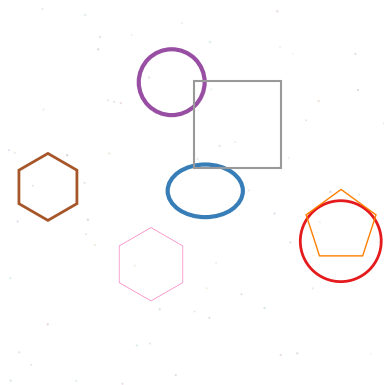[{"shape": "circle", "thickness": 2, "radius": 0.53, "center": [0.885, 0.374]}, {"shape": "oval", "thickness": 3, "radius": 0.49, "center": [0.533, 0.504]}, {"shape": "circle", "thickness": 3, "radius": 0.43, "center": [0.446, 0.787]}, {"shape": "pentagon", "thickness": 1, "radius": 0.48, "center": [0.886, 0.413]}, {"shape": "hexagon", "thickness": 2, "radius": 0.43, "center": [0.124, 0.514]}, {"shape": "hexagon", "thickness": 0.5, "radius": 0.48, "center": [0.392, 0.314]}, {"shape": "square", "thickness": 1.5, "radius": 0.57, "center": [0.617, 0.677]}]